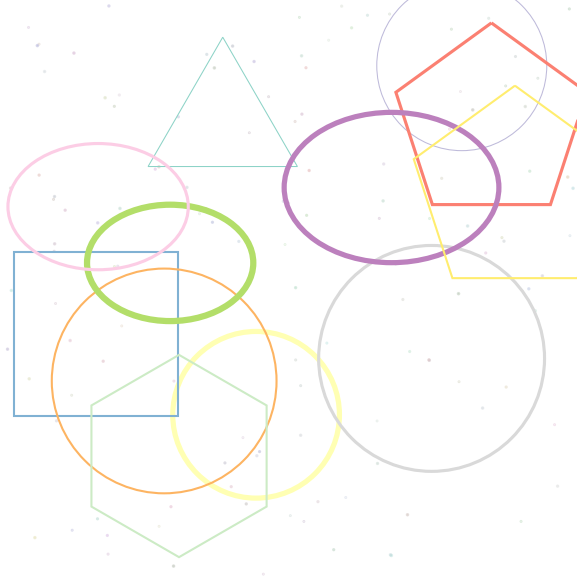[{"shape": "triangle", "thickness": 0.5, "radius": 0.75, "center": [0.386, 0.785]}, {"shape": "circle", "thickness": 2.5, "radius": 0.72, "center": [0.443, 0.281]}, {"shape": "circle", "thickness": 0.5, "radius": 0.74, "center": [0.8, 0.885]}, {"shape": "pentagon", "thickness": 1.5, "radius": 0.87, "center": [0.851, 0.786]}, {"shape": "square", "thickness": 1, "radius": 0.71, "center": [0.166, 0.421]}, {"shape": "circle", "thickness": 1, "radius": 0.97, "center": [0.284, 0.339]}, {"shape": "oval", "thickness": 3, "radius": 0.72, "center": [0.295, 0.544]}, {"shape": "oval", "thickness": 1.5, "radius": 0.78, "center": [0.17, 0.641]}, {"shape": "circle", "thickness": 1.5, "radius": 0.98, "center": [0.747, 0.379]}, {"shape": "oval", "thickness": 2.5, "radius": 0.93, "center": [0.678, 0.674]}, {"shape": "hexagon", "thickness": 1, "radius": 0.88, "center": [0.31, 0.209]}, {"shape": "pentagon", "thickness": 1, "radius": 0.92, "center": [0.892, 0.667]}]